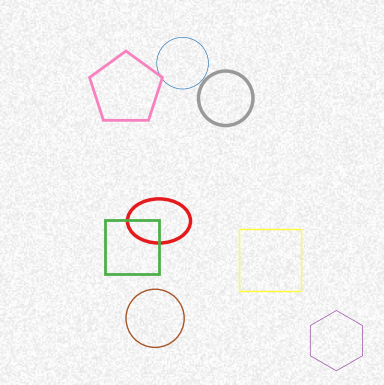[{"shape": "oval", "thickness": 2.5, "radius": 0.41, "center": [0.413, 0.426]}, {"shape": "circle", "thickness": 0.5, "radius": 0.34, "center": [0.474, 0.836]}, {"shape": "square", "thickness": 2, "radius": 0.35, "center": [0.342, 0.358]}, {"shape": "hexagon", "thickness": 0.5, "radius": 0.39, "center": [0.874, 0.115]}, {"shape": "square", "thickness": 1, "radius": 0.4, "center": [0.702, 0.324]}, {"shape": "circle", "thickness": 1, "radius": 0.38, "center": [0.403, 0.173]}, {"shape": "pentagon", "thickness": 2, "radius": 0.5, "center": [0.327, 0.768]}, {"shape": "circle", "thickness": 2.5, "radius": 0.35, "center": [0.586, 0.745]}]